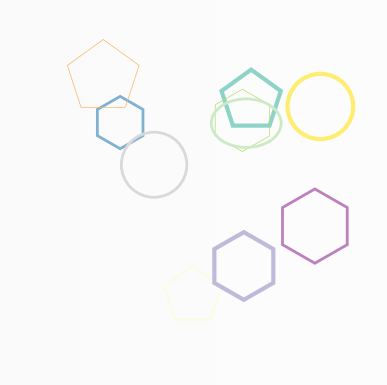[{"shape": "pentagon", "thickness": 3, "radius": 0.4, "center": [0.648, 0.739]}, {"shape": "pentagon", "thickness": 0.5, "radius": 0.39, "center": [0.497, 0.232]}, {"shape": "hexagon", "thickness": 3, "radius": 0.44, "center": [0.629, 0.309]}, {"shape": "hexagon", "thickness": 2, "radius": 0.34, "center": [0.31, 0.682]}, {"shape": "pentagon", "thickness": 0.5, "radius": 0.49, "center": [0.266, 0.8]}, {"shape": "hexagon", "thickness": 0.5, "radius": 0.4, "center": [0.625, 0.687]}, {"shape": "circle", "thickness": 2, "radius": 0.42, "center": [0.398, 0.572]}, {"shape": "hexagon", "thickness": 2, "radius": 0.48, "center": [0.813, 0.413]}, {"shape": "oval", "thickness": 2, "radius": 0.45, "center": [0.635, 0.68]}, {"shape": "circle", "thickness": 3, "radius": 0.42, "center": [0.827, 0.723]}]